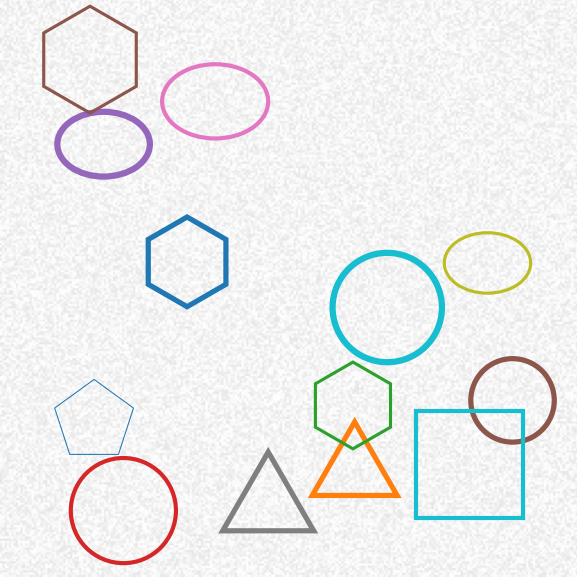[{"shape": "pentagon", "thickness": 0.5, "radius": 0.36, "center": [0.163, 0.27]}, {"shape": "hexagon", "thickness": 2.5, "radius": 0.39, "center": [0.324, 0.546]}, {"shape": "triangle", "thickness": 2.5, "radius": 0.42, "center": [0.614, 0.184]}, {"shape": "hexagon", "thickness": 1.5, "radius": 0.38, "center": [0.611, 0.297]}, {"shape": "circle", "thickness": 2, "radius": 0.46, "center": [0.214, 0.115]}, {"shape": "oval", "thickness": 3, "radius": 0.4, "center": [0.179, 0.749]}, {"shape": "circle", "thickness": 2.5, "radius": 0.36, "center": [0.888, 0.306]}, {"shape": "hexagon", "thickness": 1.5, "radius": 0.46, "center": [0.156, 0.896]}, {"shape": "oval", "thickness": 2, "radius": 0.46, "center": [0.373, 0.824]}, {"shape": "triangle", "thickness": 2.5, "radius": 0.45, "center": [0.464, 0.125]}, {"shape": "oval", "thickness": 1.5, "radius": 0.37, "center": [0.844, 0.544]}, {"shape": "square", "thickness": 2, "radius": 0.46, "center": [0.813, 0.195]}, {"shape": "circle", "thickness": 3, "radius": 0.47, "center": [0.671, 0.467]}]